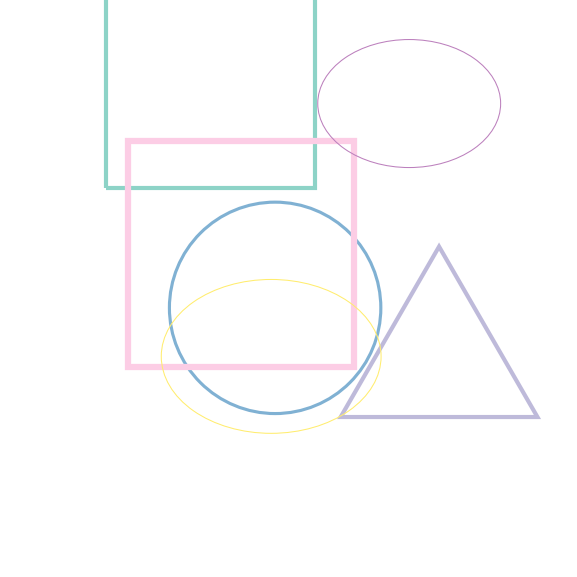[{"shape": "square", "thickness": 2, "radius": 0.9, "center": [0.365, 0.854]}, {"shape": "triangle", "thickness": 2, "radius": 0.98, "center": [0.76, 0.375]}, {"shape": "circle", "thickness": 1.5, "radius": 0.92, "center": [0.476, 0.466]}, {"shape": "square", "thickness": 3, "radius": 0.98, "center": [0.417, 0.559]}, {"shape": "oval", "thickness": 0.5, "radius": 0.79, "center": [0.709, 0.82]}, {"shape": "oval", "thickness": 0.5, "radius": 0.95, "center": [0.47, 0.382]}]